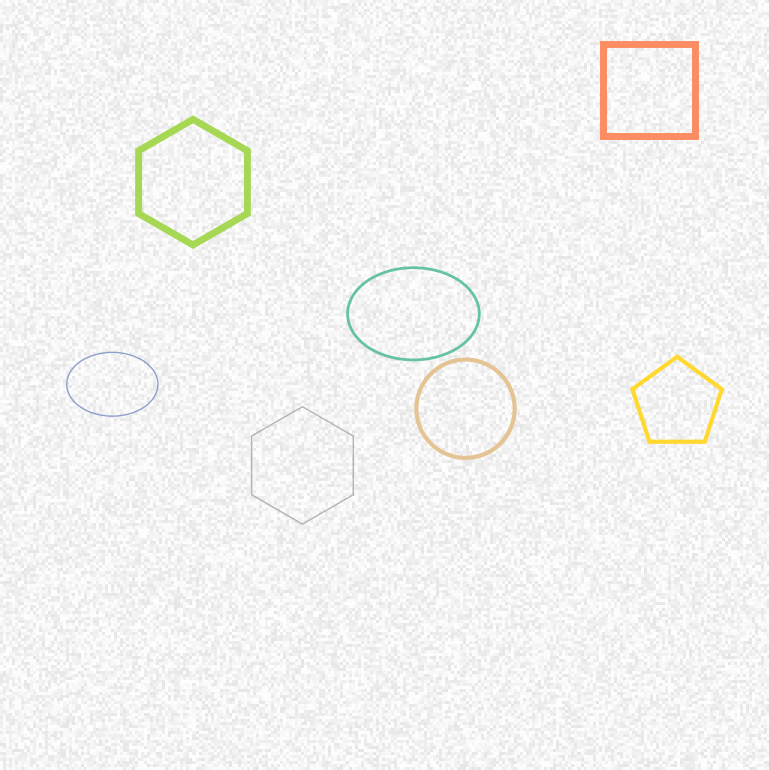[{"shape": "oval", "thickness": 1, "radius": 0.43, "center": [0.537, 0.592]}, {"shape": "square", "thickness": 2.5, "radius": 0.3, "center": [0.843, 0.883]}, {"shape": "oval", "thickness": 0.5, "radius": 0.3, "center": [0.146, 0.501]}, {"shape": "hexagon", "thickness": 2.5, "radius": 0.41, "center": [0.251, 0.763]}, {"shape": "pentagon", "thickness": 1.5, "radius": 0.31, "center": [0.879, 0.476]}, {"shape": "circle", "thickness": 1.5, "radius": 0.32, "center": [0.605, 0.469]}, {"shape": "hexagon", "thickness": 0.5, "radius": 0.38, "center": [0.393, 0.396]}]